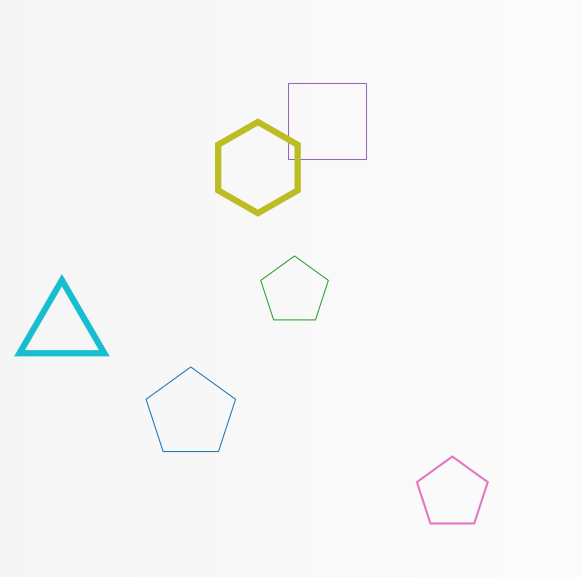[{"shape": "pentagon", "thickness": 0.5, "radius": 0.4, "center": [0.328, 0.283]}, {"shape": "pentagon", "thickness": 0.5, "radius": 0.31, "center": [0.507, 0.495]}, {"shape": "square", "thickness": 0.5, "radius": 0.33, "center": [0.563, 0.789]}, {"shape": "pentagon", "thickness": 1, "radius": 0.32, "center": [0.778, 0.145]}, {"shape": "hexagon", "thickness": 3, "radius": 0.39, "center": [0.444, 0.709]}, {"shape": "triangle", "thickness": 3, "radius": 0.42, "center": [0.106, 0.43]}]